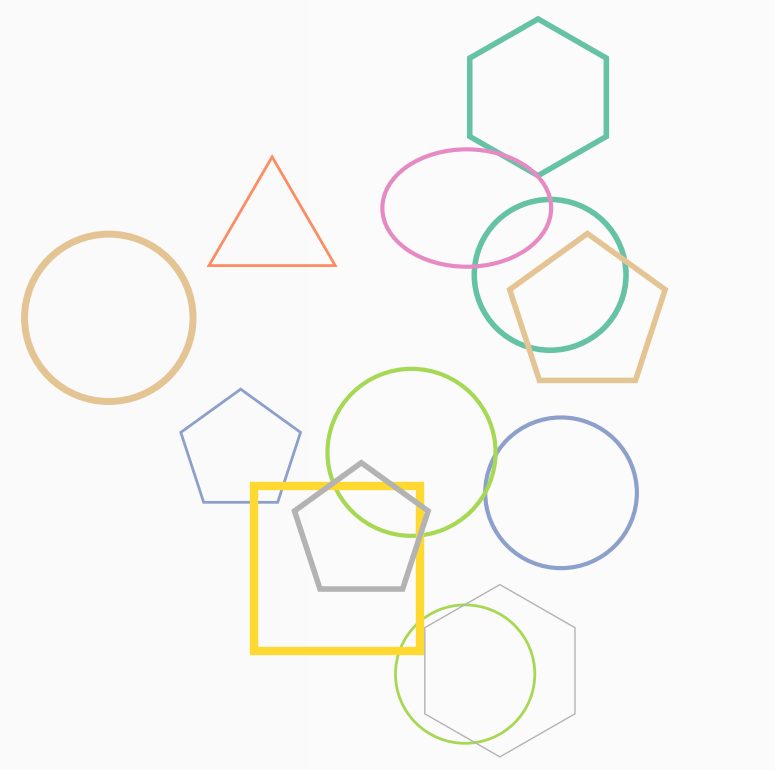[{"shape": "circle", "thickness": 2, "radius": 0.49, "center": [0.71, 0.643]}, {"shape": "hexagon", "thickness": 2, "radius": 0.51, "center": [0.694, 0.874]}, {"shape": "triangle", "thickness": 1, "radius": 0.47, "center": [0.351, 0.702]}, {"shape": "pentagon", "thickness": 1, "radius": 0.41, "center": [0.311, 0.413]}, {"shape": "circle", "thickness": 1.5, "radius": 0.49, "center": [0.724, 0.36]}, {"shape": "oval", "thickness": 1.5, "radius": 0.54, "center": [0.602, 0.73]}, {"shape": "circle", "thickness": 1, "radius": 0.45, "center": [0.6, 0.125]}, {"shape": "circle", "thickness": 1.5, "radius": 0.54, "center": [0.531, 0.413]}, {"shape": "square", "thickness": 3, "radius": 0.53, "center": [0.435, 0.262]}, {"shape": "circle", "thickness": 2.5, "radius": 0.54, "center": [0.14, 0.587]}, {"shape": "pentagon", "thickness": 2, "radius": 0.53, "center": [0.758, 0.591]}, {"shape": "pentagon", "thickness": 2, "radius": 0.45, "center": [0.466, 0.308]}, {"shape": "hexagon", "thickness": 0.5, "radius": 0.56, "center": [0.645, 0.129]}]